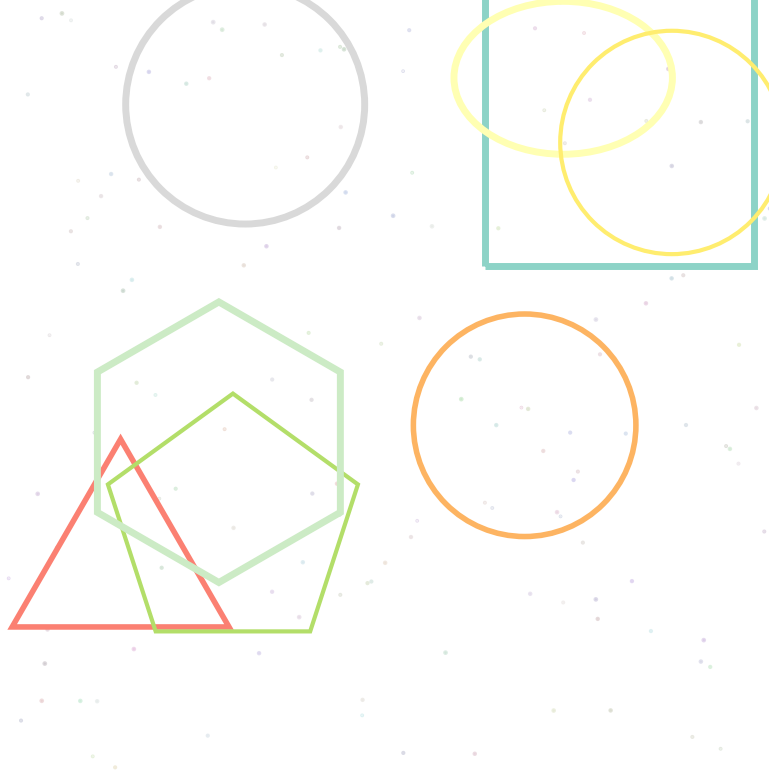[{"shape": "square", "thickness": 2.5, "radius": 0.87, "center": [0.804, 0.829]}, {"shape": "oval", "thickness": 2.5, "radius": 0.71, "center": [0.731, 0.899]}, {"shape": "triangle", "thickness": 2, "radius": 0.81, "center": [0.157, 0.267]}, {"shape": "circle", "thickness": 2, "radius": 0.72, "center": [0.681, 0.448]}, {"shape": "pentagon", "thickness": 1.5, "radius": 0.85, "center": [0.302, 0.318]}, {"shape": "circle", "thickness": 2.5, "radius": 0.78, "center": [0.318, 0.864]}, {"shape": "hexagon", "thickness": 2.5, "radius": 0.91, "center": [0.284, 0.426]}, {"shape": "circle", "thickness": 1.5, "radius": 0.73, "center": [0.873, 0.815]}]